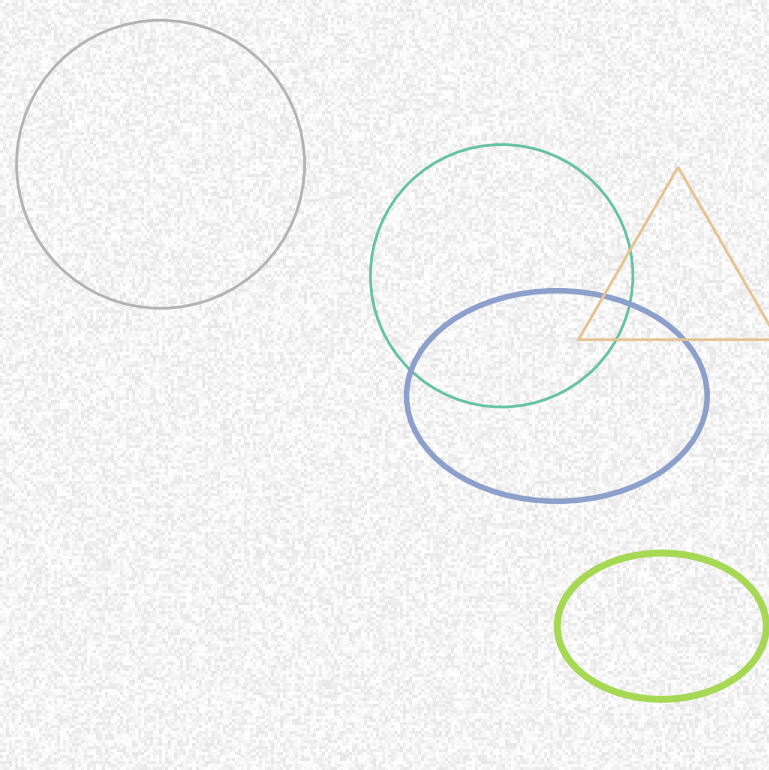[{"shape": "circle", "thickness": 1, "radius": 0.85, "center": [0.651, 0.642]}, {"shape": "oval", "thickness": 2, "radius": 0.98, "center": [0.723, 0.486]}, {"shape": "oval", "thickness": 2.5, "radius": 0.68, "center": [0.859, 0.187]}, {"shape": "triangle", "thickness": 1, "radius": 0.75, "center": [0.881, 0.634]}, {"shape": "circle", "thickness": 1, "radius": 0.94, "center": [0.209, 0.787]}]